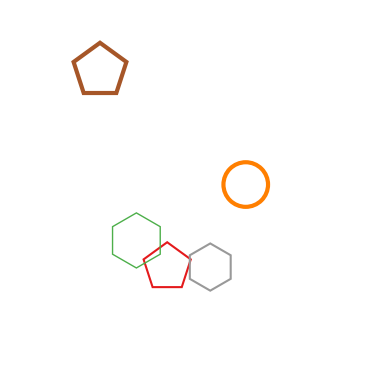[{"shape": "pentagon", "thickness": 1.5, "radius": 0.32, "center": [0.434, 0.306]}, {"shape": "hexagon", "thickness": 1, "radius": 0.36, "center": [0.354, 0.375]}, {"shape": "circle", "thickness": 3, "radius": 0.29, "center": [0.638, 0.521]}, {"shape": "pentagon", "thickness": 3, "radius": 0.36, "center": [0.26, 0.817]}, {"shape": "hexagon", "thickness": 1.5, "radius": 0.31, "center": [0.546, 0.306]}]